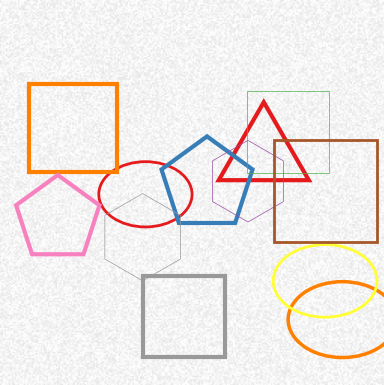[{"shape": "oval", "thickness": 2, "radius": 0.61, "center": [0.378, 0.495]}, {"shape": "triangle", "thickness": 3, "radius": 0.68, "center": [0.685, 0.6]}, {"shape": "pentagon", "thickness": 3, "radius": 0.62, "center": [0.538, 0.521]}, {"shape": "square", "thickness": 0.5, "radius": 0.53, "center": [0.748, 0.657]}, {"shape": "hexagon", "thickness": 0.5, "radius": 0.53, "center": [0.644, 0.529]}, {"shape": "oval", "thickness": 2.5, "radius": 0.7, "center": [0.889, 0.17]}, {"shape": "square", "thickness": 3, "radius": 0.57, "center": [0.19, 0.667]}, {"shape": "oval", "thickness": 2, "radius": 0.67, "center": [0.845, 0.27]}, {"shape": "square", "thickness": 2, "radius": 0.67, "center": [0.845, 0.504]}, {"shape": "pentagon", "thickness": 3, "radius": 0.57, "center": [0.15, 0.432]}, {"shape": "hexagon", "thickness": 0.5, "radius": 0.57, "center": [0.371, 0.384]}, {"shape": "square", "thickness": 3, "radius": 0.53, "center": [0.478, 0.177]}]